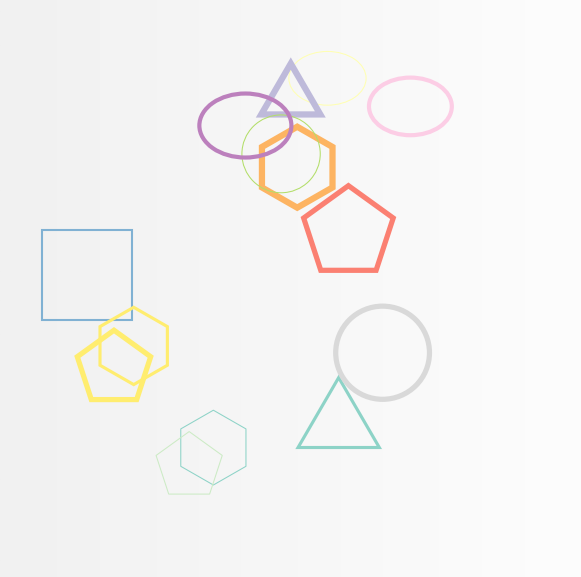[{"shape": "hexagon", "thickness": 0.5, "radius": 0.32, "center": [0.367, 0.224]}, {"shape": "triangle", "thickness": 1.5, "radius": 0.4, "center": [0.583, 0.265]}, {"shape": "oval", "thickness": 0.5, "radius": 0.33, "center": [0.563, 0.864]}, {"shape": "triangle", "thickness": 3, "radius": 0.29, "center": [0.5, 0.83]}, {"shape": "pentagon", "thickness": 2.5, "radius": 0.41, "center": [0.599, 0.597]}, {"shape": "square", "thickness": 1, "radius": 0.39, "center": [0.15, 0.523]}, {"shape": "hexagon", "thickness": 3, "radius": 0.35, "center": [0.511, 0.71]}, {"shape": "circle", "thickness": 0.5, "radius": 0.34, "center": [0.484, 0.733]}, {"shape": "oval", "thickness": 2, "radius": 0.36, "center": [0.706, 0.815]}, {"shape": "circle", "thickness": 2.5, "radius": 0.4, "center": [0.658, 0.388]}, {"shape": "oval", "thickness": 2, "radius": 0.4, "center": [0.422, 0.782]}, {"shape": "pentagon", "thickness": 0.5, "radius": 0.3, "center": [0.325, 0.192]}, {"shape": "pentagon", "thickness": 2.5, "radius": 0.33, "center": [0.196, 0.361]}, {"shape": "hexagon", "thickness": 1.5, "radius": 0.33, "center": [0.23, 0.4]}]